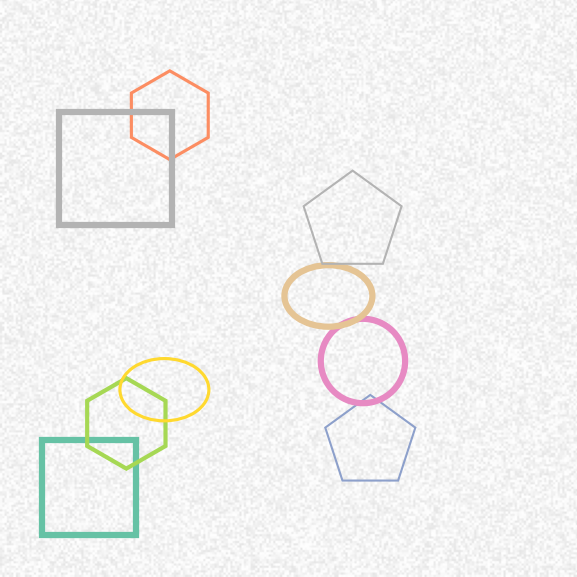[{"shape": "square", "thickness": 3, "radius": 0.41, "center": [0.154, 0.155]}, {"shape": "hexagon", "thickness": 1.5, "radius": 0.38, "center": [0.294, 0.8]}, {"shape": "pentagon", "thickness": 1, "radius": 0.41, "center": [0.641, 0.233]}, {"shape": "circle", "thickness": 3, "radius": 0.37, "center": [0.629, 0.374]}, {"shape": "hexagon", "thickness": 2, "radius": 0.39, "center": [0.219, 0.266]}, {"shape": "oval", "thickness": 1.5, "radius": 0.39, "center": [0.285, 0.324]}, {"shape": "oval", "thickness": 3, "radius": 0.38, "center": [0.569, 0.487]}, {"shape": "pentagon", "thickness": 1, "radius": 0.45, "center": [0.611, 0.614]}, {"shape": "square", "thickness": 3, "radius": 0.49, "center": [0.2, 0.708]}]